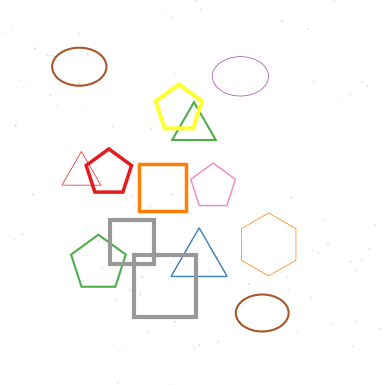[{"shape": "triangle", "thickness": 0.5, "radius": 0.29, "center": [0.211, 0.548]}, {"shape": "pentagon", "thickness": 2.5, "radius": 0.31, "center": [0.283, 0.551]}, {"shape": "triangle", "thickness": 1, "radius": 0.42, "center": [0.517, 0.324]}, {"shape": "pentagon", "thickness": 1.5, "radius": 0.37, "center": [0.256, 0.316]}, {"shape": "triangle", "thickness": 1.5, "radius": 0.33, "center": [0.504, 0.669]}, {"shape": "oval", "thickness": 0.5, "radius": 0.37, "center": [0.625, 0.802]}, {"shape": "hexagon", "thickness": 0.5, "radius": 0.41, "center": [0.698, 0.365]}, {"shape": "square", "thickness": 2.5, "radius": 0.3, "center": [0.422, 0.514]}, {"shape": "pentagon", "thickness": 3, "radius": 0.32, "center": [0.464, 0.718]}, {"shape": "oval", "thickness": 1.5, "radius": 0.35, "center": [0.206, 0.827]}, {"shape": "oval", "thickness": 1.5, "radius": 0.34, "center": [0.681, 0.187]}, {"shape": "pentagon", "thickness": 1, "radius": 0.3, "center": [0.554, 0.515]}, {"shape": "square", "thickness": 3, "radius": 0.29, "center": [0.343, 0.371]}, {"shape": "square", "thickness": 3, "radius": 0.4, "center": [0.429, 0.256]}]